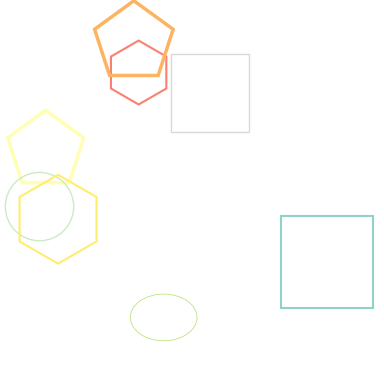[{"shape": "square", "thickness": 1.5, "radius": 0.59, "center": [0.849, 0.319]}, {"shape": "pentagon", "thickness": 2.5, "radius": 0.52, "center": [0.119, 0.61]}, {"shape": "hexagon", "thickness": 1.5, "radius": 0.42, "center": [0.36, 0.812]}, {"shape": "pentagon", "thickness": 2.5, "radius": 0.54, "center": [0.348, 0.891]}, {"shape": "oval", "thickness": 0.5, "radius": 0.43, "center": [0.425, 0.175]}, {"shape": "square", "thickness": 1, "radius": 0.51, "center": [0.546, 0.759]}, {"shape": "circle", "thickness": 1, "radius": 0.44, "center": [0.103, 0.463]}, {"shape": "hexagon", "thickness": 1.5, "radius": 0.58, "center": [0.151, 0.431]}]